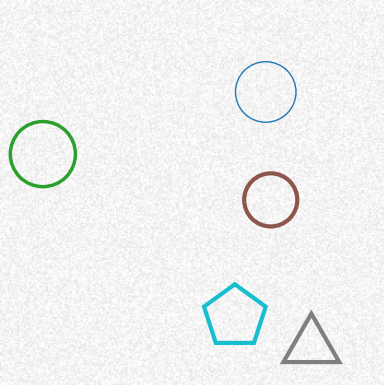[{"shape": "circle", "thickness": 1, "radius": 0.39, "center": [0.69, 0.761]}, {"shape": "circle", "thickness": 2.5, "radius": 0.42, "center": [0.111, 0.6]}, {"shape": "circle", "thickness": 3, "radius": 0.34, "center": [0.703, 0.481]}, {"shape": "triangle", "thickness": 3, "radius": 0.42, "center": [0.809, 0.101]}, {"shape": "pentagon", "thickness": 3, "radius": 0.42, "center": [0.61, 0.177]}]